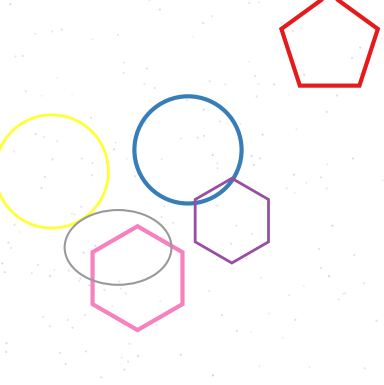[{"shape": "pentagon", "thickness": 3, "radius": 0.66, "center": [0.856, 0.884]}, {"shape": "circle", "thickness": 3, "radius": 0.7, "center": [0.488, 0.611]}, {"shape": "hexagon", "thickness": 2, "radius": 0.55, "center": [0.602, 0.427]}, {"shape": "circle", "thickness": 2, "radius": 0.74, "center": [0.135, 0.555]}, {"shape": "hexagon", "thickness": 3, "radius": 0.67, "center": [0.357, 0.277]}, {"shape": "oval", "thickness": 1.5, "radius": 0.69, "center": [0.307, 0.357]}]